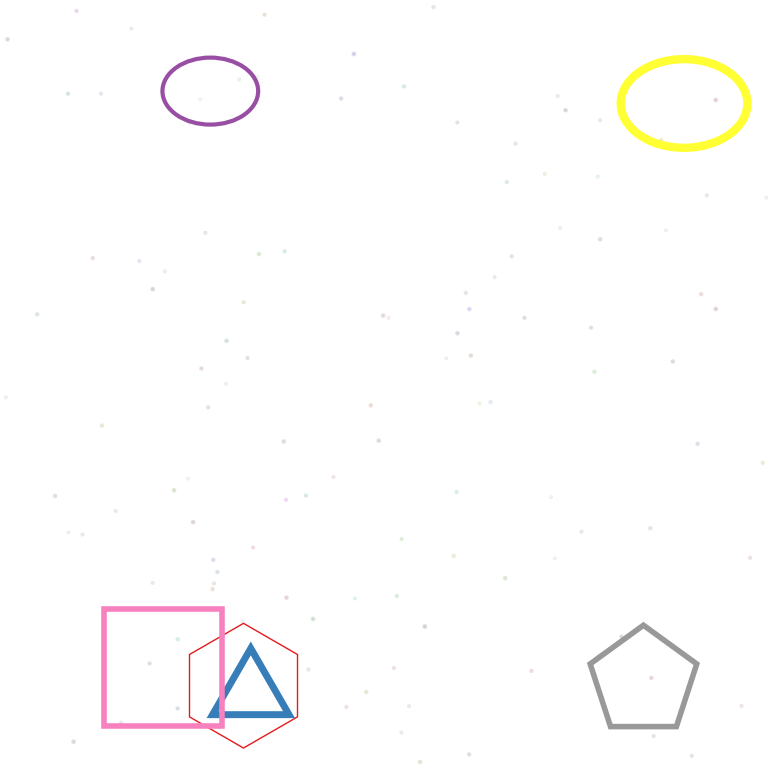[{"shape": "hexagon", "thickness": 0.5, "radius": 0.4, "center": [0.316, 0.109]}, {"shape": "triangle", "thickness": 2.5, "radius": 0.29, "center": [0.326, 0.101]}, {"shape": "oval", "thickness": 1.5, "radius": 0.31, "center": [0.273, 0.882]}, {"shape": "oval", "thickness": 3, "radius": 0.41, "center": [0.888, 0.866]}, {"shape": "square", "thickness": 2, "radius": 0.38, "center": [0.212, 0.133]}, {"shape": "pentagon", "thickness": 2, "radius": 0.36, "center": [0.836, 0.115]}]